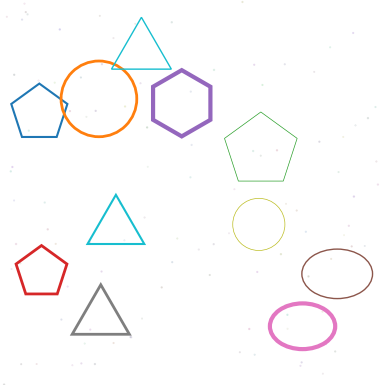[{"shape": "pentagon", "thickness": 1.5, "radius": 0.38, "center": [0.102, 0.706]}, {"shape": "circle", "thickness": 2, "radius": 0.49, "center": [0.257, 0.743]}, {"shape": "pentagon", "thickness": 0.5, "radius": 0.5, "center": [0.677, 0.61]}, {"shape": "pentagon", "thickness": 2, "radius": 0.35, "center": [0.108, 0.293]}, {"shape": "hexagon", "thickness": 3, "radius": 0.43, "center": [0.472, 0.732]}, {"shape": "oval", "thickness": 1, "radius": 0.46, "center": [0.876, 0.289]}, {"shape": "oval", "thickness": 3, "radius": 0.42, "center": [0.786, 0.153]}, {"shape": "triangle", "thickness": 2, "radius": 0.43, "center": [0.262, 0.175]}, {"shape": "circle", "thickness": 0.5, "radius": 0.34, "center": [0.672, 0.417]}, {"shape": "triangle", "thickness": 1, "radius": 0.45, "center": [0.367, 0.865]}, {"shape": "triangle", "thickness": 1.5, "radius": 0.43, "center": [0.301, 0.409]}]